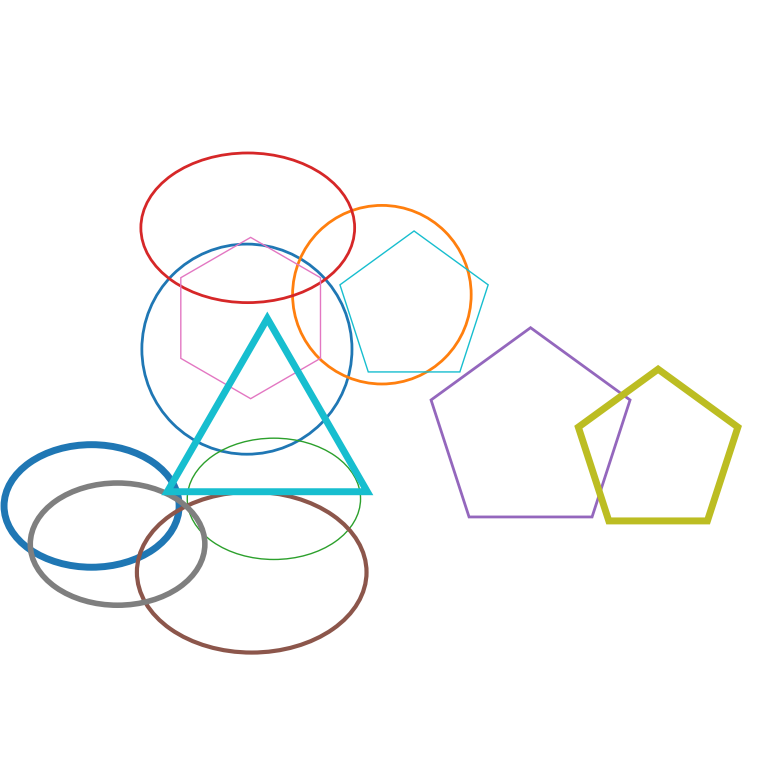[{"shape": "oval", "thickness": 2.5, "radius": 0.57, "center": [0.119, 0.343]}, {"shape": "circle", "thickness": 1, "radius": 0.68, "center": [0.321, 0.547]}, {"shape": "circle", "thickness": 1, "radius": 0.58, "center": [0.496, 0.617]}, {"shape": "oval", "thickness": 0.5, "radius": 0.56, "center": [0.356, 0.352]}, {"shape": "oval", "thickness": 1, "radius": 0.69, "center": [0.322, 0.704]}, {"shape": "pentagon", "thickness": 1, "radius": 0.68, "center": [0.689, 0.439]}, {"shape": "oval", "thickness": 1.5, "radius": 0.75, "center": [0.327, 0.257]}, {"shape": "hexagon", "thickness": 0.5, "radius": 0.52, "center": [0.326, 0.587]}, {"shape": "oval", "thickness": 2, "radius": 0.57, "center": [0.153, 0.293]}, {"shape": "pentagon", "thickness": 2.5, "radius": 0.54, "center": [0.855, 0.412]}, {"shape": "pentagon", "thickness": 0.5, "radius": 0.51, "center": [0.538, 0.599]}, {"shape": "triangle", "thickness": 2.5, "radius": 0.75, "center": [0.347, 0.436]}]